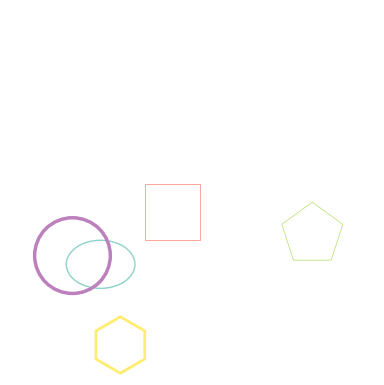[{"shape": "oval", "thickness": 1, "radius": 0.45, "center": [0.261, 0.313]}, {"shape": "square", "thickness": 0.5, "radius": 0.36, "center": [0.448, 0.449]}, {"shape": "pentagon", "thickness": 0.5, "radius": 0.42, "center": [0.811, 0.392]}, {"shape": "circle", "thickness": 2.5, "radius": 0.49, "center": [0.188, 0.336]}, {"shape": "hexagon", "thickness": 2, "radius": 0.37, "center": [0.312, 0.104]}]